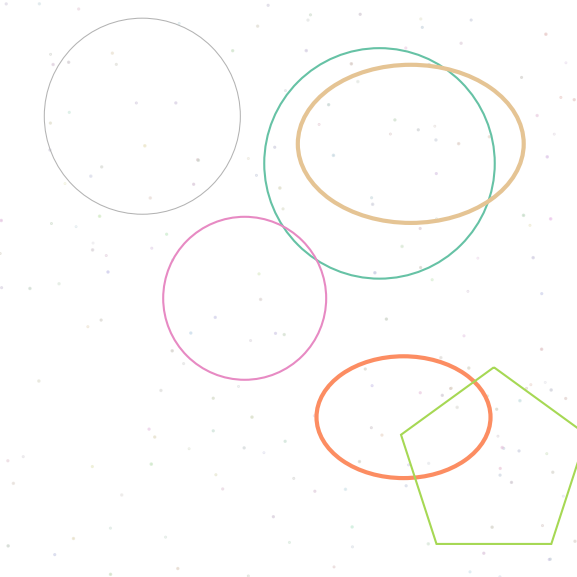[{"shape": "circle", "thickness": 1, "radius": 1.0, "center": [0.657, 0.716]}, {"shape": "oval", "thickness": 2, "radius": 0.75, "center": [0.699, 0.277]}, {"shape": "circle", "thickness": 1, "radius": 0.71, "center": [0.424, 0.483]}, {"shape": "pentagon", "thickness": 1, "radius": 0.85, "center": [0.855, 0.194]}, {"shape": "oval", "thickness": 2, "radius": 0.98, "center": [0.711, 0.75]}, {"shape": "circle", "thickness": 0.5, "radius": 0.85, "center": [0.246, 0.798]}]